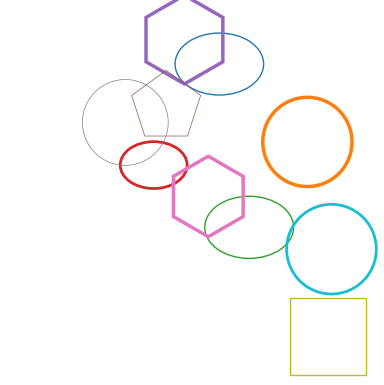[{"shape": "oval", "thickness": 1, "radius": 0.57, "center": [0.57, 0.834]}, {"shape": "circle", "thickness": 2.5, "radius": 0.58, "center": [0.798, 0.631]}, {"shape": "oval", "thickness": 1, "radius": 0.58, "center": [0.647, 0.41]}, {"shape": "oval", "thickness": 2, "radius": 0.43, "center": [0.399, 0.571]}, {"shape": "hexagon", "thickness": 2.5, "radius": 0.58, "center": [0.479, 0.897]}, {"shape": "pentagon", "thickness": 0.5, "radius": 0.47, "center": [0.432, 0.723]}, {"shape": "hexagon", "thickness": 2.5, "radius": 0.52, "center": [0.541, 0.49]}, {"shape": "circle", "thickness": 0.5, "radius": 0.56, "center": [0.325, 0.682]}, {"shape": "square", "thickness": 1, "radius": 0.5, "center": [0.852, 0.127]}, {"shape": "circle", "thickness": 2, "radius": 0.58, "center": [0.861, 0.353]}]